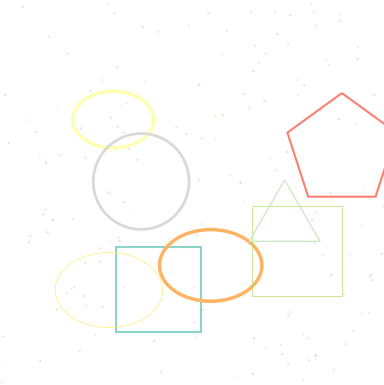[{"shape": "square", "thickness": 1.5, "radius": 0.55, "center": [0.411, 0.249]}, {"shape": "oval", "thickness": 2.5, "radius": 0.53, "center": [0.294, 0.689]}, {"shape": "pentagon", "thickness": 1.5, "radius": 0.74, "center": [0.888, 0.609]}, {"shape": "oval", "thickness": 2.5, "radius": 0.66, "center": [0.547, 0.311]}, {"shape": "square", "thickness": 0.5, "radius": 0.58, "center": [0.772, 0.347]}, {"shape": "circle", "thickness": 2, "radius": 0.62, "center": [0.367, 0.529]}, {"shape": "triangle", "thickness": 1, "radius": 0.53, "center": [0.739, 0.426]}, {"shape": "oval", "thickness": 0.5, "radius": 0.7, "center": [0.283, 0.247]}]